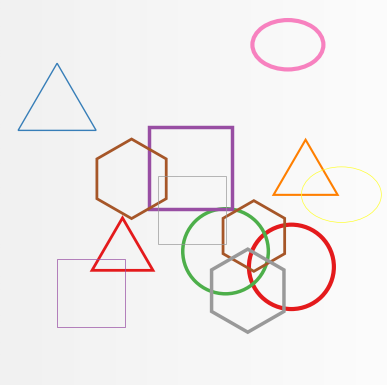[{"shape": "triangle", "thickness": 2, "radius": 0.45, "center": [0.316, 0.343]}, {"shape": "circle", "thickness": 3, "radius": 0.55, "center": [0.752, 0.307]}, {"shape": "triangle", "thickness": 1, "radius": 0.58, "center": [0.147, 0.719]}, {"shape": "circle", "thickness": 2.5, "radius": 0.55, "center": [0.582, 0.347]}, {"shape": "square", "thickness": 2.5, "radius": 0.53, "center": [0.492, 0.563]}, {"shape": "square", "thickness": 0.5, "radius": 0.44, "center": [0.235, 0.239]}, {"shape": "triangle", "thickness": 1.5, "radius": 0.48, "center": [0.789, 0.542]}, {"shape": "oval", "thickness": 0.5, "radius": 0.52, "center": [0.881, 0.494]}, {"shape": "hexagon", "thickness": 2, "radius": 0.46, "center": [0.655, 0.387]}, {"shape": "hexagon", "thickness": 2, "radius": 0.52, "center": [0.34, 0.536]}, {"shape": "oval", "thickness": 3, "radius": 0.46, "center": [0.743, 0.884]}, {"shape": "square", "thickness": 0.5, "radius": 0.44, "center": [0.495, 0.455]}, {"shape": "hexagon", "thickness": 2.5, "radius": 0.54, "center": [0.639, 0.245]}]